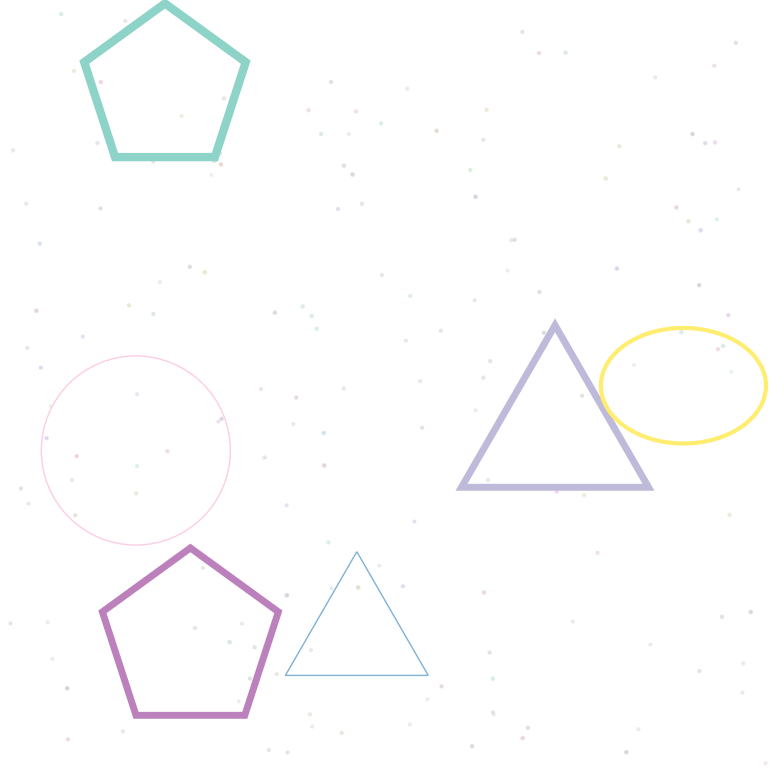[{"shape": "pentagon", "thickness": 3, "radius": 0.55, "center": [0.214, 0.885]}, {"shape": "triangle", "thickness": 2.5, "radius": 0.7, "center": [0.721, 0.437]}, {"shape": "triangle", "thickness": 0.5, "radius": 0.54, "center": [0.463, 0.176]}, {"shape": "circle", "thickness": 0.5, "radius": 0.61, "center": [0.176, 0.415]}, {"shape": "pentagon", "thickness": 2.5, "radius": 0.6, "center": [0.247, 0.168]}, {"shape": "oval", "thickness": 1.5, "radius": 0.54, "center": [0.888, 0.499]}]